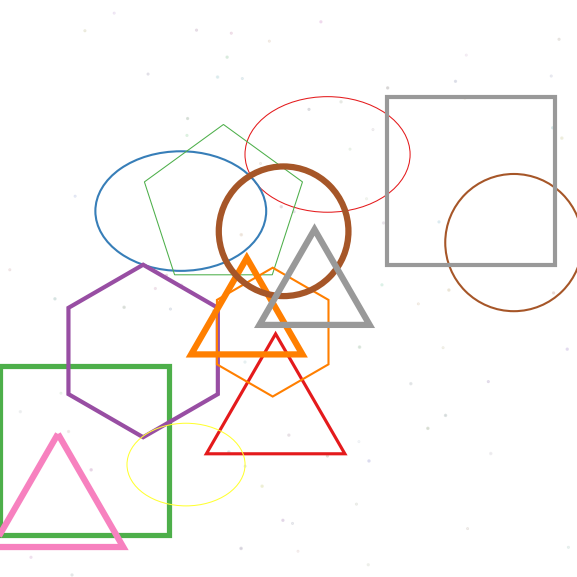[{"shape": "triangle", "thickness": 1.5, "radius": 0.69, "center": [0.477, 0.283]}, {"shape": "oval", "thickness": 0.5, "radius": 0.71, "center": [0.567, 0.732]}, {"shape": "oval", "thickness": 1, "radius": 0.74, "center": [0.313, 0.634]}, {"shape": "pentagon", "thickness": 0.5, "radius": 0.72, "center": [0.387, 0.64]}, {"shape": "square", "thickness": 2.5, "radius": 0.73, "center": [0.146, 0.219]}, {"shape": "hexagon", "thickness": 2, "radius": 0.75, "center": [0.248, 0.391]}, {"shape": "hexagon", "thickness": 1, "radius": 0.56, "center": [0.472, 0.424]}, {"shape": "triangle", "thickness": 3, "radius": 0.56, "center": [0.427, 0.441]}, {"shape": "oval", "thickness": 0.5, "radius": 0.51, "center": [0.322, 0.195]}, {"shape": "circle", "thickness": 1, "radius": 0.59, "center": [0.89, 0.579]}, {"shape": "circle", "thickness": 3, "radius": 0.56, "center": [0.491, 0.599]}, {"shape": "triangle", "thickness": 3, "radius": 0.65, "center": [0.1, 0.117]}, {"shape": "square", "thickness": 2, "radius": 0.73, "center": [0.815, 0.687]}, {"shape": "triangle", "thickness": 3, "radius": 0.55, "center": [0.545, 0.492]}]